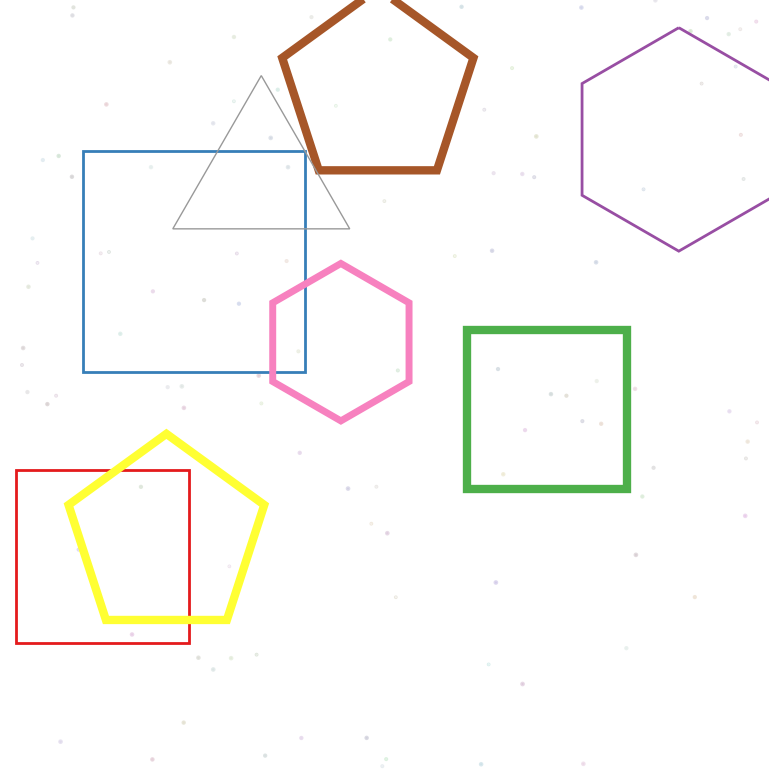[{"shape": "square", "thickness": 1, "radius": 0.56, "center": [0.133, 0.277]}, {"shape": "square", "thickness": 1, "radius": 0.72, "center": [0.252, 0.661]}, {"shape": "square", "thickness": 3, "radius": 0.52, "center": [0.71, 0.468]}, {"shape": "hexagon", "thickness": 1, "radius": 0.73, "center": [0.882, 0.819]}, {"shape": "pentagon", "thickness": 3, "radius": 0.67, "center": [0.216, 0.303]}, {"shape": "pentagon", "thickness": 3, "radius": 0.65, "center": [0.491, 0.884]}, {"shape": "hexagon", "thickness": 2.5, "radius": 0.51, "center": [0.443, 0.556]}, {"shape": "triangle", "thickness": 0.5, "radius": 0.66, "center": [0.339, 0.769]}]